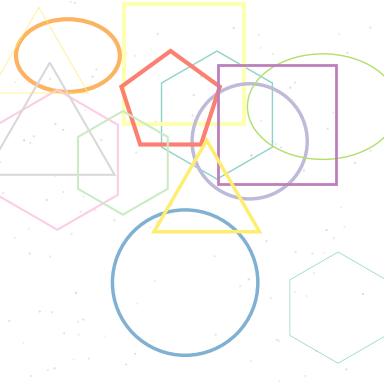[{"shape": "hexagon", "thickness": 1, "radius": 0.83, "center": [0.564, 0.701]}, {"shape": "hexagon", "thickness": 0.5, "radius": 0.72, "center": [0.878, 0.201]}, {"shape": "square", "thickness": 3, "radius": 0.78, "center": [0.478, 0.834]}, {"shape": "circle", "thickness": 2.5, "radius": 0.75, "center": [0.649, 0.633]}, {"shape": "pentagon", "thickness": 3, "radius": 0.67, "center": [0.443, 0.733]}, {"shape": "circle", "thickness": 2.5, "radius": 0.94, "center": [0.481, 0.266]}, {"shape": "oval", "thickness": 3, "radius": 0.67, "center": [0.176, 0.856]}, {"shape": "oval", "thickness": 1, "radius": 0.98, "center": [0.838, 0.723]}, {"shape": "hexagon", "thickness": 1.5, "radius": 0.91, "center": [0.149, 0.585]}, {"shape": "triangle", "thickness": 1.5, "radius": 0.97, "center": [0.129, 0.643]}, {"shape": "square", "thickness": 2, "radius": 0.77, "center": [0.72, 0.677]}, {"shape": "hexagon", "thickness": 1.5, "radius": 0.67, "center": [0.319, 0.577]}, {"shape": "triangle", "thickness": 2.5, "radius": 0.79, "center": [0.537, 0.477]}, {"shape": "triangle", "thickness": 0.5, "radius": 0.74, "center": [0.101, 0.832]}]